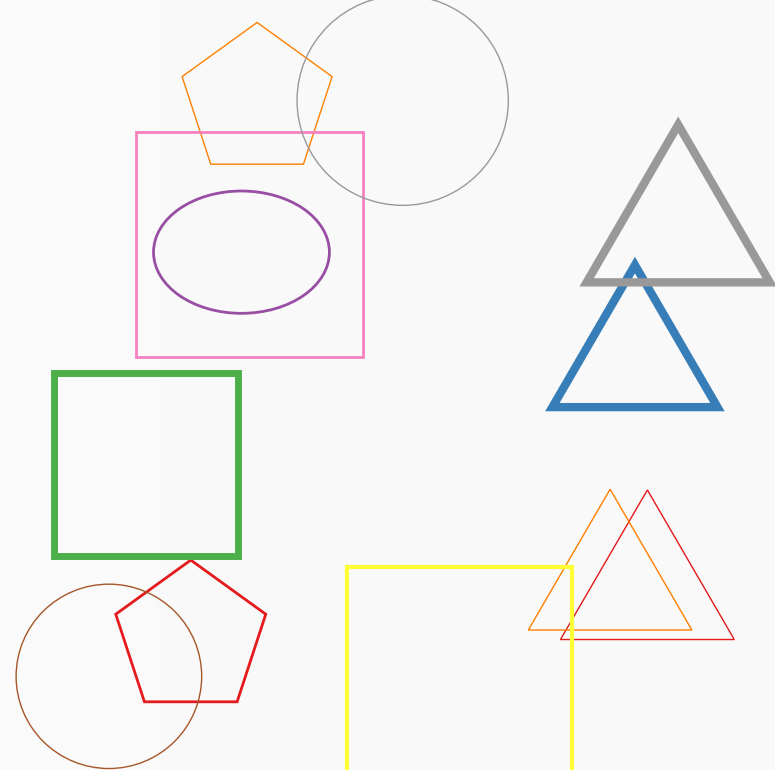[{"shape": "pentagon", "thickness": 1, "radius": 0.51, "center": [0.246, 0.171]}, {"shape": "triangle", "thickness": 0.5, "radius": 0.65, "center": [0.835, 0.234]}, {"shape": "triangle", "thickness": 3, "radius": 0.61, "center": [0.819, 0.533]}, {"shape": "square", "thickness": 2.5, "radius": 0.59, "center": [0.188, 0.397]}, {"shape": "oval", "thickness": 1, "radius": 0.57, "center": [0.312, 0.673]}, {"shape": "triangle", "thickness": 0.5, "radius": 0.61, "center": [0.787, 0.243]}, {"shape": "pentagon", "thickness": 0.5, "radius": 0.51, "center": [0.332, 0.869]}, {"shape": "square", "thickness": 1.5, "radius": 0.73, "center": [0.593, 0.119]}, {"shape": "circle", "thickness": 0.5, "radius": 0.6, "center": [0.141, 0.122]}, {"shape": "square", "thickness": 1, "radius": 0.73, "center": [0.322, 0.682]}, {"shape": "circle", "thickness": 0.5, "radius": 0.68, "center": [0.52, 0.87]}, {"shape": "triangle", "thickness": 3, "radius": 0.68, "center": [0.875, 0.702]}]